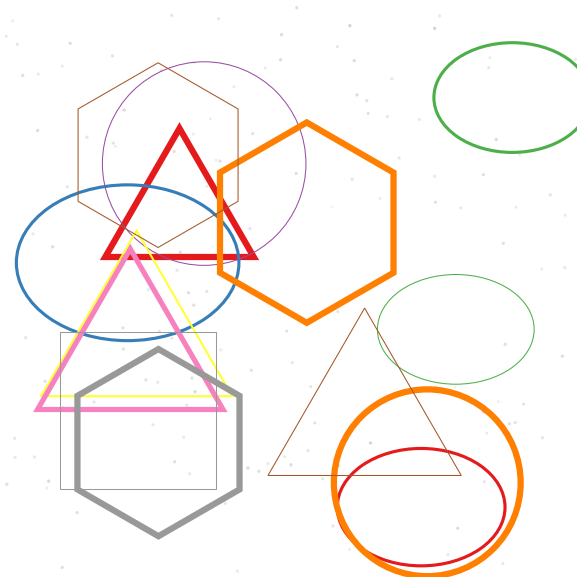[{"shape": "oval", "thickness": 1.5, "radius": 0.73, "center": [0.729, 0.121]}, {"shape": "triangle", "thickness": 3, "radius": 0.74, "center": [0.311, 0.628]}, {"shape": "oval", "thickness": 1.5, "radius": 0.96, "center": [0.221, 0.544]}, {"shape": "oval", "thickness": 1.5, "radius": 0.68, "center": [0.887, 0.83]}, {"shape": "oval", "thickness": 0.5, "radius": 0.68, "center": [0.789, 0.429]}, {"shape": "circle", "thickness": 0.5, "radius": 0.88, "center": [0.354, 0.716]}, {"shape": "hexagon", "thickness": 3, "radius": 0.87, "center": [0.531, 0.614]}, {"shape": "circle", "thickness": 3, "radius": 0.81, "center": [0.74, 0.163]}, {"shape": "triangle", "thickness": 1, "radius": 0.96, "center": [0.237, 0.409]}, {"shape": "hexagon", "thickness": 0.5, "radius": 0.8, "center": [0.274, 0.73]}, {"shape": "triangle", "thickness": 0.5, "radius": 0.97, "center": [0.631, 0.272]}, {"shape": "triangle", "thickness": 2.5, "radius": 0.93, "center": [0.226, 0.383]}, {"shape": "square", "thickness": 0.5, "radius": 0.68, "center": [0.239, 0.288]}, {"shape": "hexagon", "thickness": 3, "radius": 0.81, "center": [0.274, 0.233]}]